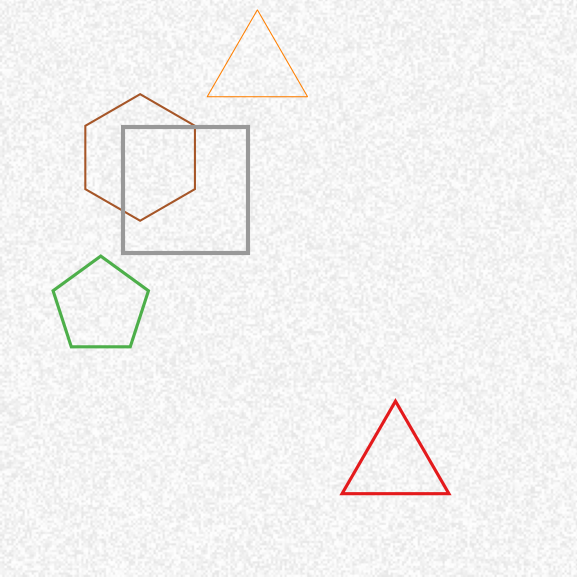[{"shape": "triangle", "thickness": 1.5, "radius": 0.53, "center": [0.685, 0.198]}, {"shape": "pentagon", "thickness": 1.5, "radius": 0.43, "center": [0.174, 0.469]}, {"shape": "triangle", "thickness": 0.5, "radius": 0.5, "center": [0.446, 0.882]}, {"shape": "hexagon", "thickness": 1, "radius": 0.55, "center": [0.243, 0.726]}, {"shape": "square", "thickness": 2, "radius": 0.54, "center": [0.321, 0.67]}]